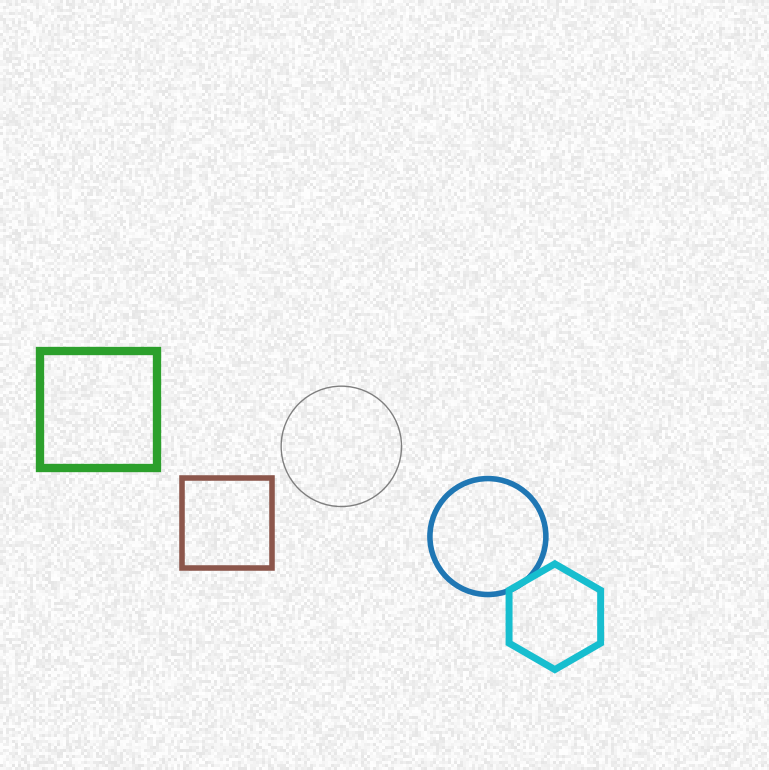[{"shape": "circle", "thickness": 2, "radius": 0.38, "center": [0.634, 0.303]}, {"shape": "square", "thickness": 3, "radius": 0.38, "center": [0.128, 0.468]}, {"shape": "square", "thickness": 2, "radius": 0.29, "center": [0.295, 0.321]}, {"shape": "circle", "thickness": 0.5, "radius": 0.39, "center": [0.443, 0.42]}, {"shape": "hexagon", "thickness": 2.5, "radius": 0.34, "center": [0.721, 0.199]}]